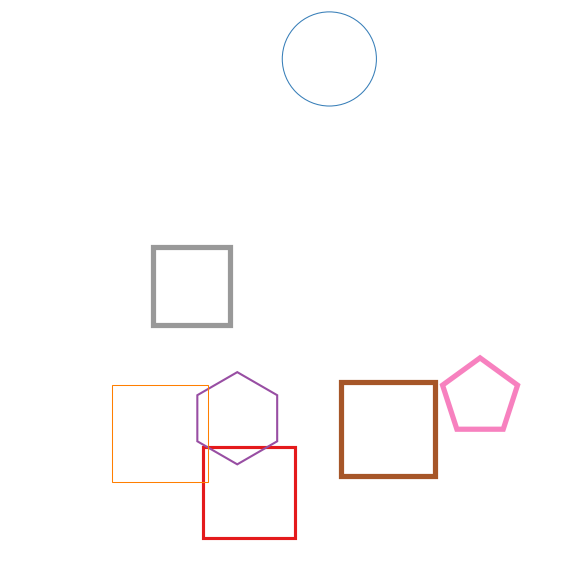[{"shape": "square", "thickness": 1.5, "radius": 0.4, "center": [0.431, 0.146]}, {"shape": "circle", "thickness": 0.5, "radius": 0.41, "center": [0.57, 0.897]}, {"shape": "hexagon", "thickness": 1, "radius": 0.4, "center": [0.411, 0.275]}, {"shape": "square", "thickness": 0.5, "radius": 0.42, "center": [0.277, 0.248]}, {"shape": "square", "thickness": 2.5, "radius": 0.41, "center": [0.671, 0.256]}, {"shape": "pentagon", "thickness": 2.5, "radius": 0.34, "center": [0.831, 0.311]}, {"shape": "square", "thickness": 2.5, "radius": 0.34, "center": [0.331, 0.504]}]